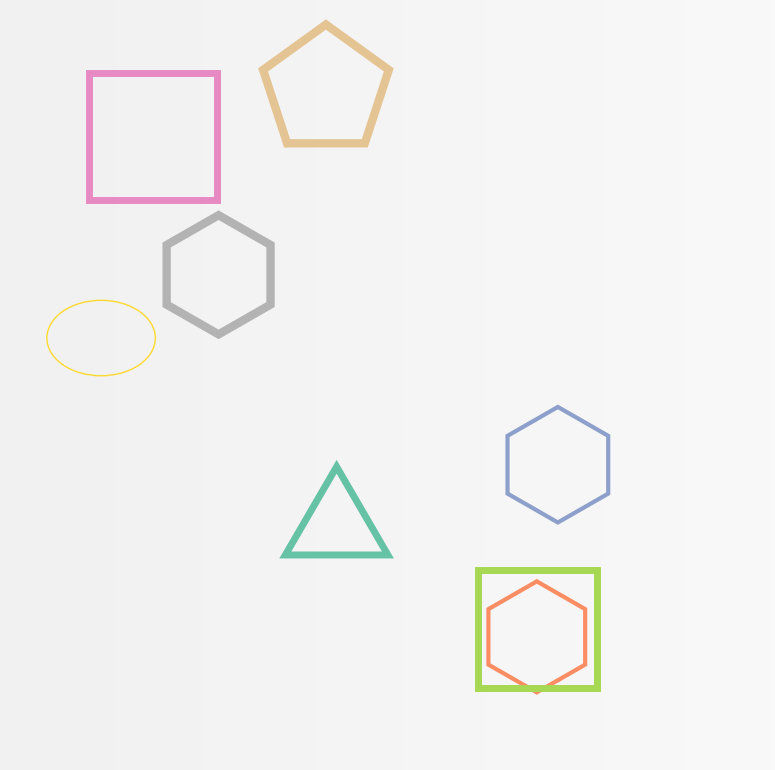[{"shape": "triangle", "thickness": 2.5, "radius": 0.38, "center": [0.434, 0.317]}, {"shape": "hexagon", "thickness": 1.5, "radius": 0.36, "center": [0.693, 0.173]}, {"shape": "hexagon", "thickness": 1.5, "radius": 0.38, "center": [0.72, 0.396]}, {"shape": "square", "thickness": 2.5, "radius": 0.41, "center": [0.198, 0.823]}, {"shape": "square", "thickness": 2.5, "radius": 0.38, "center": [0.694, 0.183]}, {"shape": "oval", "thickness": 0.5, "radius": 0.35, "center": [0.13, 0.561]}, {"shape": "pentagon", "thickness": 3, "radius": 0.43, "center": [0.421, 0.883]}, {"shape": "hexagon", "thickness": 3, "radius": 0.39, "center": [0.282, 0.643]}]